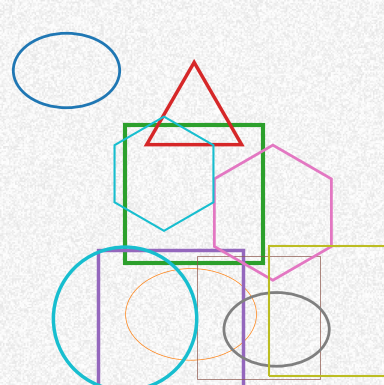[{"shape": "oval", "thickness": 2, "radius": 0.69, "center": [0.173, 0.817]}, {"shape": "oval", "thickness": 0.5, "radius": 0.85, "center": [0.496, 0.183]}, {"shape": "square", "thickness": 3, "radius": 0.89, "center": [0.503, 0.497]}, {"shape": "triangle", "thickness": 2.5, "radius": 0.71, "center": [0.504, 0.696]}, {"shape": "square", "thickness": 2.5, "radius": 0.94, "center": [0.442, 0.164]}, {"shape": "square", "thickness": 0.5, "radius": 0.8, "center": [0.672, 0.175]}, {"shape": "hexagon", "thickness": 2, "radius": 0.88, "center": [0.709, 0.448]}, {"shape": "oval", "thickness": 2, "radius": 0.68, "center": [0.718, 0.144]}, {"shape": "square", "thickness": 1.5, "radius": 0.84, "center": [0.868, 0.193]}, {"shape": "circle", "thickness": 2.5, "radius": 0.93, "center": [0.325, 0.172]}, {"shape": "hexagon", "thickness": 1.5, "radius": 0.74, "center": [0.426, 0.549]}]